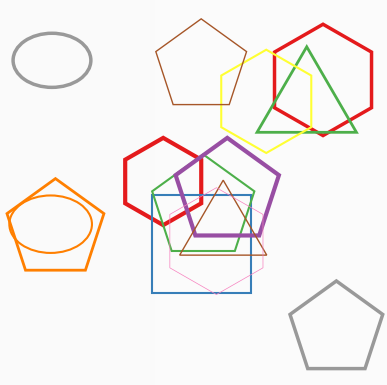[{"shape": "hexagon", "thickness": 3, "radius": 0.57, "center": [0.421, 0.529]}, {"shape": "hexagon", "thickness": 2.5, "radius": 0.72, "center": [0.834, 0.792]}, {"shape": "square", "thickness": 1.5, "radius": 0.64, "center": [0.521, 0.367]}, {"shape": "pentagon", "thickness": 1.5, "radius": 0.69, "center": [0.525, 0.46]}, {"shape": "triangle", "thickness": 2, "radius": 0.74, "center": [0.792, 0.73]}, {"shape": "pentagon", "thickness": 3, "radius": 0.7, "center": [0.587, 0.502]}, {"shape": "oval", "thickness": 1.5, "radius": 0.53, "center": [0.131, 0.418]}, {"shape": "pentagon", "thickness": 2, "radius": 0.66, "center": [0.143, 0.405]}, {"shape": "hexagon", "thickness": 1.5, "radius": 0.67, "center": [0.687, 0.737]}, {"shape": "triangle", "thickness": 1, "radius": 0.65, "center": [0.576, 0.402]}, {"shape": "pentagon", "thickness": 1, "radius": 0.62, "center": [0.519, 0.828]}, {"shape": "hexagon", "thickness": 0.5, "radius": 0.69, "center": [0.558, 0.374]}, {"shape": "oval", "thickness": 2.5, "radius": 0.5, "center": [0.134, 0.843]}, {"shape": "pentagon", "thickness": 2.5, "radius": 0.63, "center": [0.868, 0.144]}]